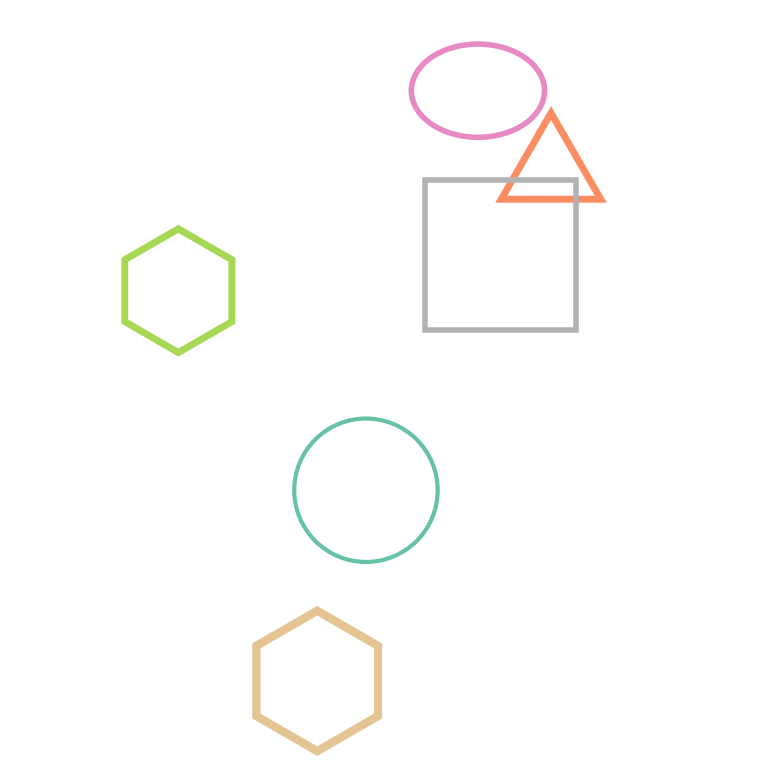[{"shape": "circle", "thickness": 1.5, "radius": 0.47, "center": [0.475, 0.363]}, {"shape": "triangle", "thickness": 2.5, "radius": 0.37, "center": [0.716, 0.779]}, {"shape": "oval", "thickness": 2, "radius": 0.43, "center": [0.621, 0.882]}, {"shape": "hexagon", "thickness": 2.5, "radius": 0.4, "center": [0.232, 0.622]}, {"shape": "hexagon", "thickness": 3, "radius": 0.46, "center": [0.412, 0.116]}, {"shape": "square", "thickness": 2, "radius": 0.49, "center": [0.65, 0.669]}]